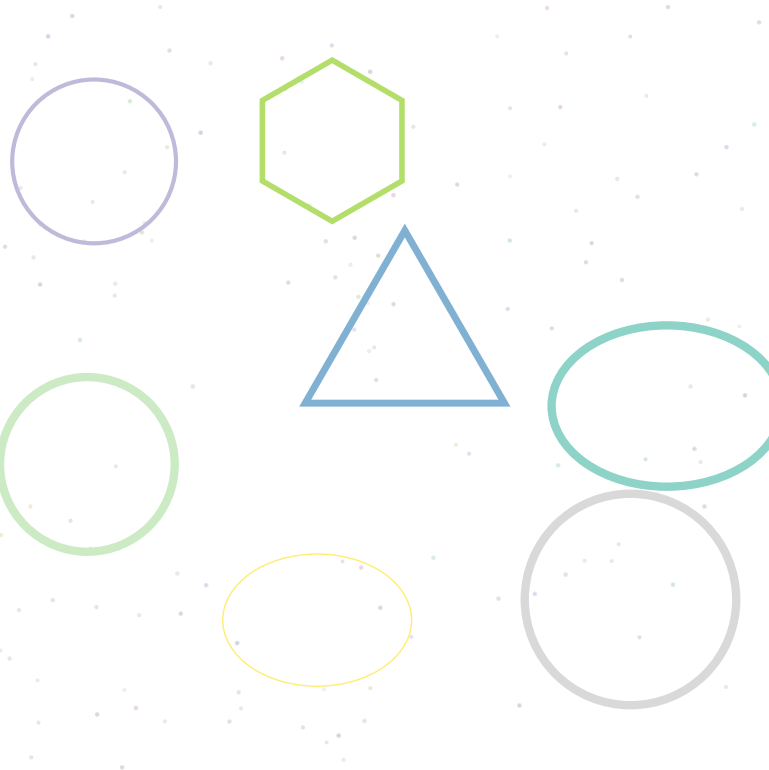[{"shape": "oval", "thickness": 3, "radius": 0.75, "center": [0.866, 0.473]}, {"shape": "circle", "thickness": 1.5, "radius": 0.53, "center": [0.122, 0.79]}, {"shape": "triangle", "thickness": 2.5, "radius": 0.75, "center": [0.526, 0.551]}, {"shape": "hexagon", "thickness": 2, "radius": 0.52, "center": [0.431, 0.817]}, {"shape": "circle", "thickness": 3, "radius": 0.69, "center": [0.819, 0.221]}, {"shape": "circle", "thickness": 3, "radius": 0.57, "center": [0.113, 0.397]}, {"shape": "oval", "thickness": 0.5, "radius": 0.61, "center": [0.412, 0.195]}]